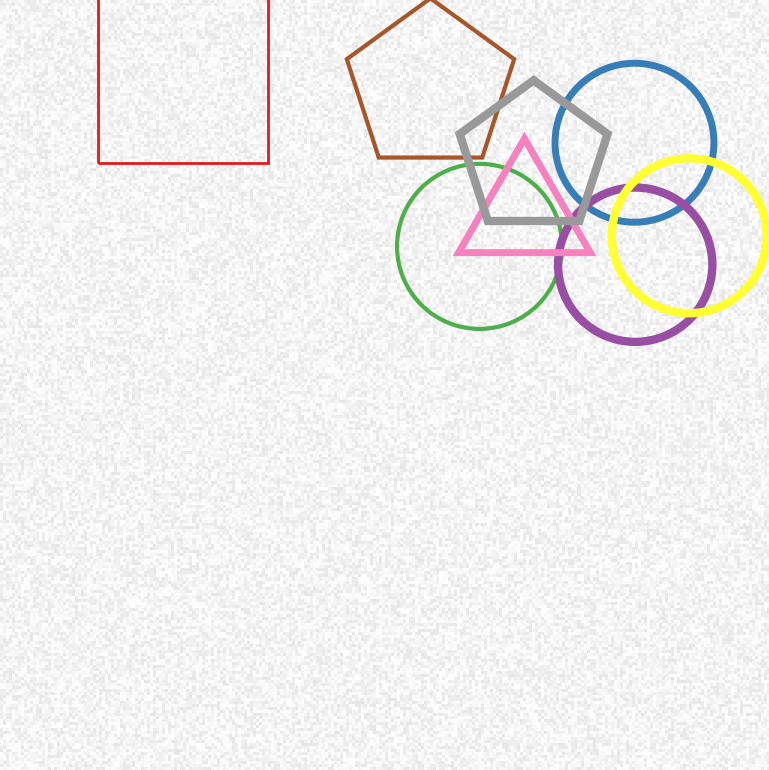[{"shape": "square", "thickness": 1, "radius": 0.55, "center": [0.237, 0.899]}, {"shape": "circle", "thickness": 2.5, "radius": 0.52, "center": [0.824, 0.815]}, {"shape": "circle", "thickness": 1.5, "radius": 0.54, "center": [0.623, 0.68]}, {"shape": "circle", "thickness": 3, "radius": 0.5, "center": [0.825, 0.656]}, {"shape": "circle", "thickness": 3, "radius": 0.5, "center": [0.895, 0.694]}, {"shape": "pentagon", "thickness": 1.5, "radius": 0.57, "center": [0.559, 0.888]}, {"shape": "triangle", "thickness": 2.5, "radius": 0.49, "center": [0.681, 0.721]}, {"shape": "pentagon", "thickness": 3, "radius": 0.51, "center": [0.693, 0.795]}]